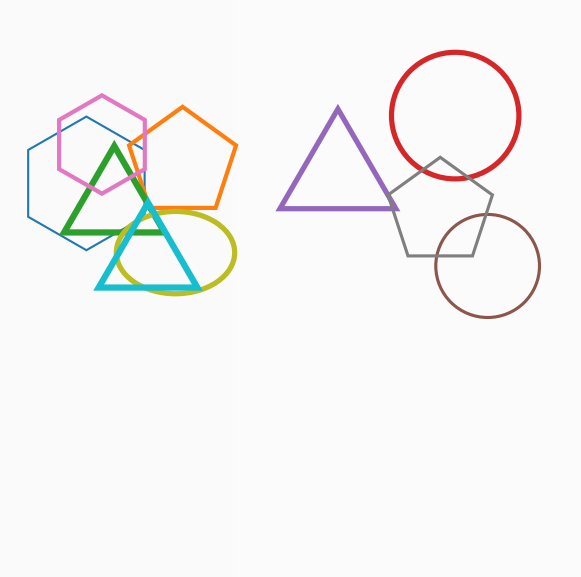[{"shape": "hexagon", "thickness": 1, "radius": 0.58, "center": [0.149, 0.682]}, {"shape": "pentagon", "thickness": 2, "radius": 0.48, "center": [0.314, 0.717]}, {"shape": "triangle", "thickness": 3, "radius": 0.5, "center": [0.197, 0.647]}, {"shape": "circle", "thickness": 2.5, "radius": 0.55, "center": [0.783, 0.799]}, {"shape": "triangle", "thickness": 2.5, "radius": 0.58, "center": [0.581, 0.695]}, {"shape": "circle", "thickness": 1.5, "radius": 0.45, "center": [0.839, 0.539]}, {"shape": "hexagon", "thickness": 2, "radius": 0.43, "center": [0.175, 0.749]}, {"shape": "pentagon", "thickness": 1.5, "radius": 0.47, "center": [0.757, 0.632]}, {"shape": "oval", "thickness": 2.5, "radius": 0.51, "center": [0.302, 0.562]}, {"shape": "triangle", "thickness": 3, "radius": 0.49, "center": [0.255, 0.55]}]